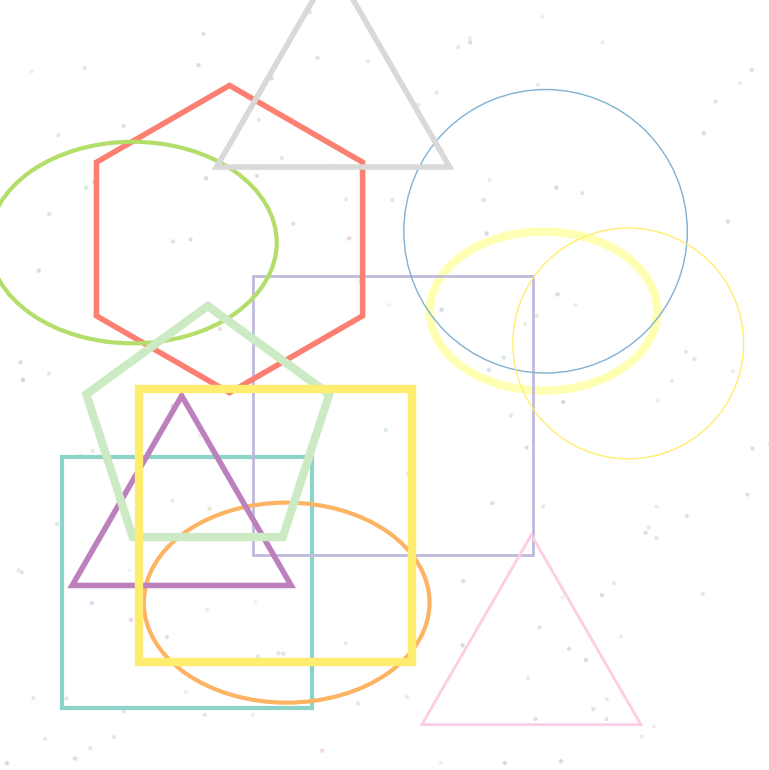[{"shape": "square", "thickness": 1.5, "radius": 0.81, "center": [0.243, 0.243]}, {"shape": "oval", "thickness": 3, "radius": 0.74, "center": [0.706, 0.596]}, {"shape": "square", "thickness": 1, "radius": 0.91, "center": [0.51, 0.46]}, {"shape": "hexagon", "thickness": 2, "radius": 1.0, "center": [0.298, 0.69]}, {"shape": "circle", "thickness": 0.5, "radius": 0.92, "center": [0.709, 0.7]}, {"shape": "oval", "thickness": 1.5, "radius": 0.93, "center": [0.372, 0.217]}, {"shape": "oval", "thickness": 1.5, "radius": 0.93, "center": [0.172, 0.685]}, {"shape": "triangle", "thickness": 1, "radius": 0.82, "center": [0.69, 0.141]}, {"shape": "triangle", "thickness": 2, "radius": 0.87, "center": [0.433, 0.87]}, {"shape": "triangle", "thickness": 2, "radius": 0.82, "center": [0.236, 0.322]}, {"shape": "pentagon", "thickness": 3, "radius": 0.83, "center": [0.27, 0.437]}, {"shape": "circle", "thickness": 0.5, "radius": 0.75, "center": [0.816, 0.554]}, {"shape": "square", "thickness": 3, "radius": 0.89, "center": [0.358, 0.318]}]